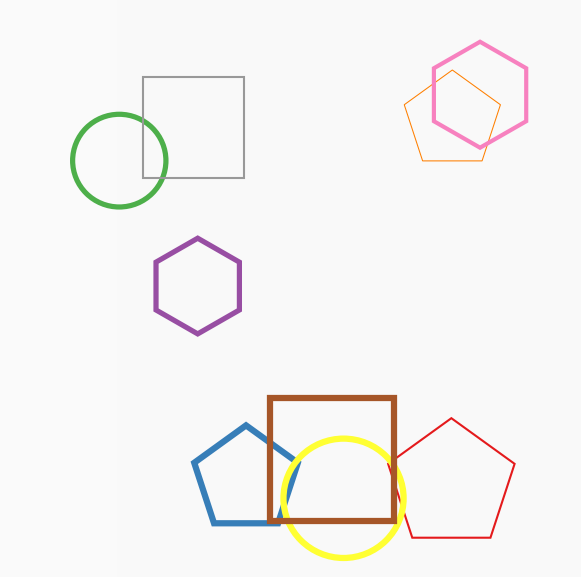[{"shape": "pentagon", "thickness": 1, "radius": 0.57, "center": [0.777, 0.161]}, {"shape": "pentagon", "thickness": 3, "radius": 0.47, "center": [0.423, 0.169]}, {"shape": "circle", "thickness": 2.5, "radius": 0.4, "center": [0.205, 0.721]}, {"shape": "hexagon", "thickness": 2.5, "radius": 0.41, "center": [0.34, 0.504]}, {"shape": "pentagon", "thickness": 0.5, "radius": 0.43, "center": [0.778, 0.791]}, {"shape": "circle", "thickness": 3, "radius": 0.52, "center": [0.591, 0.136]}, {"shape": "square", "thickness": 3, "radius": 0.53, "center": [0.571, 0.204]}, {"shape": "hexagon", "thickness": 2, "radius": 0.46, "center": [0.826, 0.835]}, {"shape": "square", "thickness": 1, "radius": 0.44, "center": [0.333, 0.778]}]